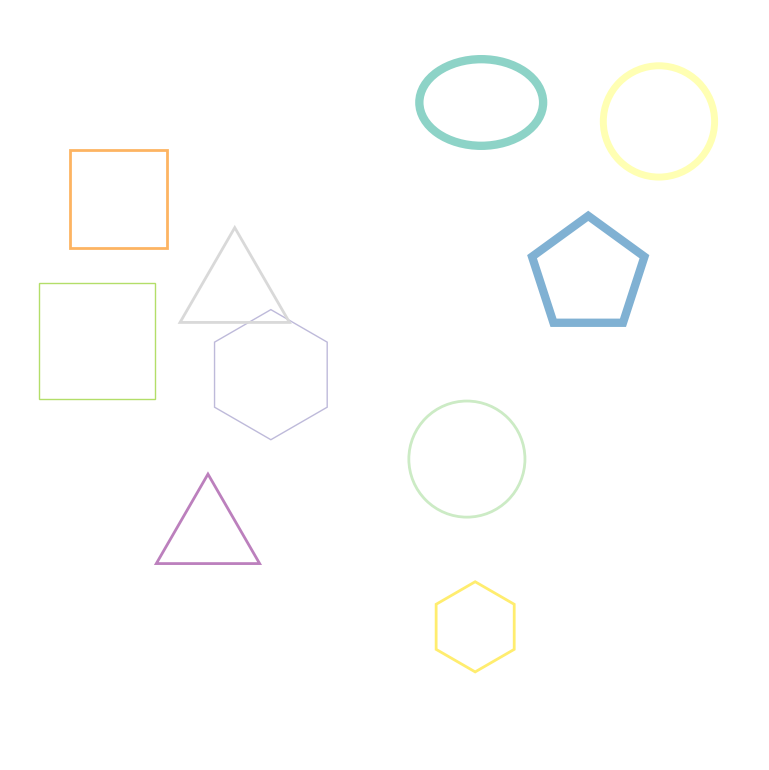[{"shape": "oval", "thickness": 3, "radius": 0.4, "center": [0.625, 0.867]}, {"shape": "circle", "thickness": 2.5, "radius": 0.36, "center": [0.856, 0.842]}, {"shape": "hexagon", "thickness": 0.5, "radius": 0.42, "center": [0.352, 0.513]}, {"shape": "pentagon", "thickness": 3, "radius": 0.38, "center": [0.764, 0.643]}, {"shape": "square", "thickness": 1, "radius": 0.32, "center": [0.154, 0.742]}, {"shape": "square", "thickness": 0.5, "radius": 0.38, "center": [0.126, 0.558]}, {"shape": "triangle", "thickness": 1, "radius": 0.41, "center": [0.305, 0.622]}, {"shape": "triangle", "thickness": 1, "radius": 0.39, "center": [0.27, 0.307]}, {"shape": "circle", "thickness": 1, "radius": 0.38, "center": [0.606, 0.404]}, {"shape": "hexagon", "thickness": 1, "radius": 0.29, "center": [0.617, 0.186]}]